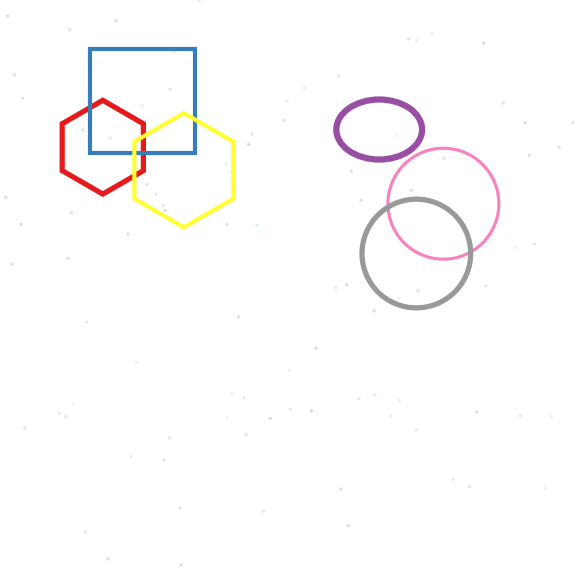[{"shape": "hexagon", "thickness": 2.5, "radius": 0.41, "center": [0.178, 0.744]}, {"shape": "square", "thickness": 2, "radius": 0.45, "center": [0.246, 0.824]}, {"shape": "oval", "thickness": 3, "radius": 0.37, "center": [0.657, 0.775]}, {"shape": "hexagon", "thickness": 2, "radius": 0.49, "center": [0.318, 0.704]}, {"shape": "circle", "thickness": 1.5, "radius": 0.48, "center": [0.768, 0.646]}, {"shape": "circle", "thickness": 2.5, "radius": 0.47, "center": [0.721, 0.56]}]